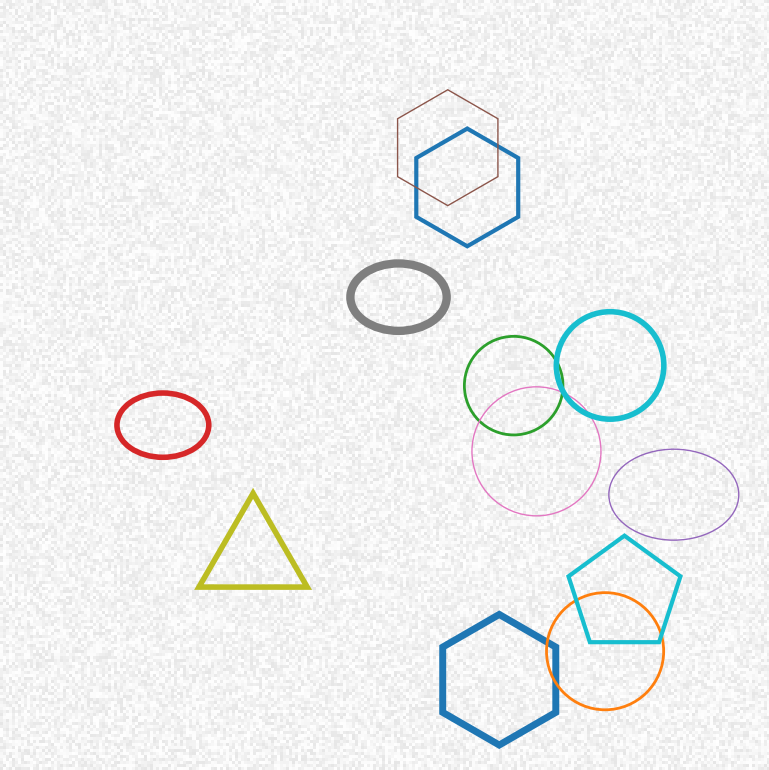[{"shape": "hexagon", "thickness": 2.5, "radius": 0.42, "center": [0.648, 0.117]}, {"shape": "hexagon", "thickness": 1.5, "radius": 0.38, "center": [0.607, 0.757]}, {"shape": "circle", "thickness": 1, "radius": 0.38, "center": [0.786, 0.154]}, {"shape": "circle", "thickness": 1, "radius": 0.32, "center": [0.667, 0.499]}, {"shape": "oval", "thickness": 2, "radius": 0.3, "center": [0.212, 0.448]}, {"shape": "oval", "thickness": 0.5, "radius": 0.42, "center": [0.875, 0.358]}, {"shape": "hexagon", "thickness": 0.5, "radius": 0.38, "center": [0.581, 0.808]}, {"shape": "circle", "thickness": 0.5, "radius": 0.42, "center": [0.697, 0.414]}, {"shape": "oval", "thickness": 3, "radius": 0.31, "center": [0.518, 0.614]}, {"shape": "triangle", "thickness": 2, "radius": 0.41, "center": [0.329, 0.278]}, {"shape": "circle", "thickness": 2, "radius": 0.35, "center": [0.792, 0.525]}, {"shape": "pentagon", "thickness": 1.5, "radius": 0.38, "center": [0.811, 0.228]}]